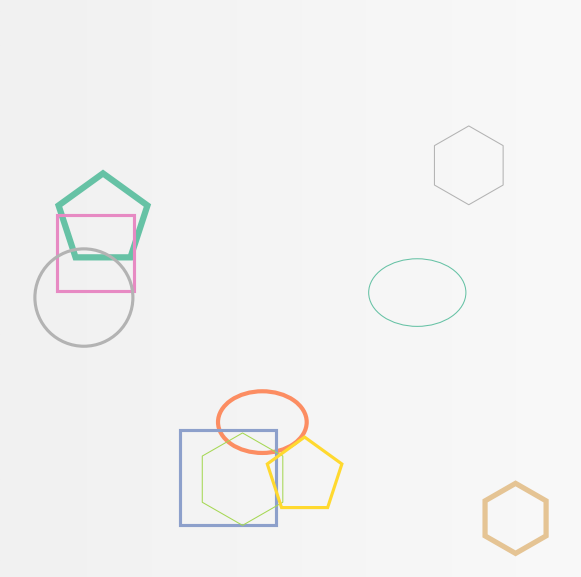[{"shape": "oval", "thickness": 0.5, "radius": 0.42, "center": [0.718, 0.493]}, {"shape": "pentagon", "thickness": 3, "radius": 0.4, "center": [0.177, 0.619]}, {"shape": "oval", "thickness": 2, "radius": 0.38, "center": [0.451, 0.268]}, {"shape": "square", "thickness": 1.5, "radius": 0.41, "center": [0.393, 0.172]}, {"shape": "square", "thickness": 1.5, "radius": 0.33, "center": [0.165, 0.561]}, {"shape": "hexagon", "thickness": 0.5, "radius": 0.4, "center": [0.417, 0.169]}, {"shape": "pentagon", "thickness": 1.5, "radius": 0.34, "center": [0.524, 0.175]}, {"shape": "hexagon", "thickness": 2.5, "radius": 0.3, "center": [0.887, 0.102]}, {"shape": "circle", "thickness": 1.5, "radius": 0.42, "center": [0.144, 0.484]}, {"shape": "hexagon", "thickness": 0.5, "radius": 0.34, "center": [0.807, 0.713]}]